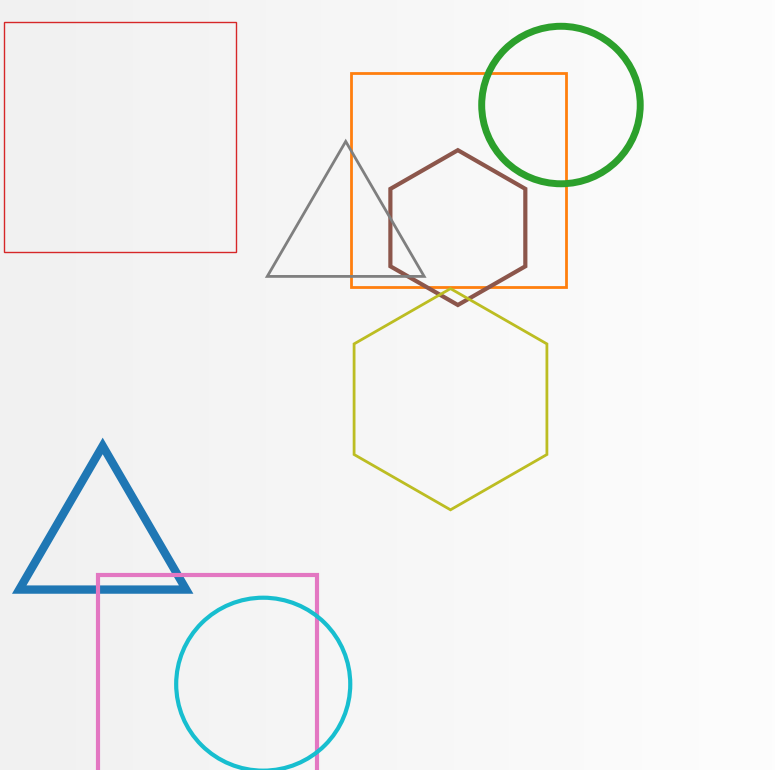[{"shape": "triangle", "thickness": 3, "radius": 0.62, "center": [0.133, 0.296]}, {"shape": "square", "thickness": 1, "radius": 0.7, "center": [0.591, 0.767]}, {"shape": "circle", "thickness": 2.5, "radius": 0.51, "center": [0.724, 0.864]}, {"shape": "square", "thickness": 0.5, "radius": 0.75, "center": [0.155, 0.822]}, {"shape": "hexagon", "thickness": 1.5, "radius": 0.5, "center": [0.591, 0.704]}, {"shape": "square", "thickness": 1.5, "radius": 0.71, "center": [0.268, 0.111]}, {"shape": "triangle", "thickness": 1, "radius": 0.58, "center": [0.446, 0.699]}, {"shape": "hexagon", "thickness": 1, "radius": 0.72, "center": [0.581, 0.482]}, {"shape": "circle", "thickness": 1.5, "radius": 0.56, "center": [0.34, 0.111]}]